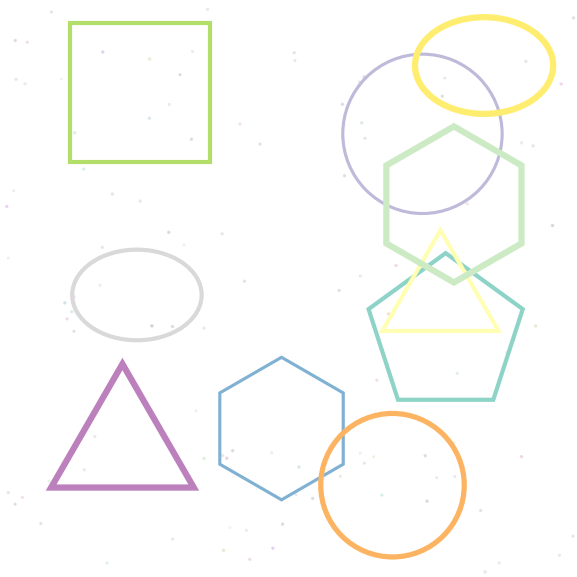[{"shape": "pentagon", "thickness": 2, "radius": 0.7, "center": [0.772, 0.42]}, {"shape": "triangle", "thickness": 2, "radius": 0.58, "center": [0.763, 0.484]}, {"shape": "circle", "thickness": 1.5, "radius": 0.69, "center": [0.732, 0.767]}, {"shape": "hexagon", "thickness": 1.5, "radius": 0.62, "center": [0.487, 0.257]}, {"shape": "circle", "thickness": 2.5, "radius": 0.62, "center": [0.68, 0.159]}, {"shape": "square", "thickness": 2, "radius": 0.6, "center": [0.242, 0.838]}, {"shape": "oval", "thickness": 2, "radius": 0.56, "center": [0.237, 0.488]}, {"shape": "triangle", "thickness": 3, "radius": 0.71, "center": [0.212, 0.226]}, {"shape": "hexagon", "thickness": 3, "radius": 0.68, "center": [0.786, 0.645]}, {"shape": "oval", "thickness": 3, "radius": 0.6, "center": [0.838, 0.886]}]